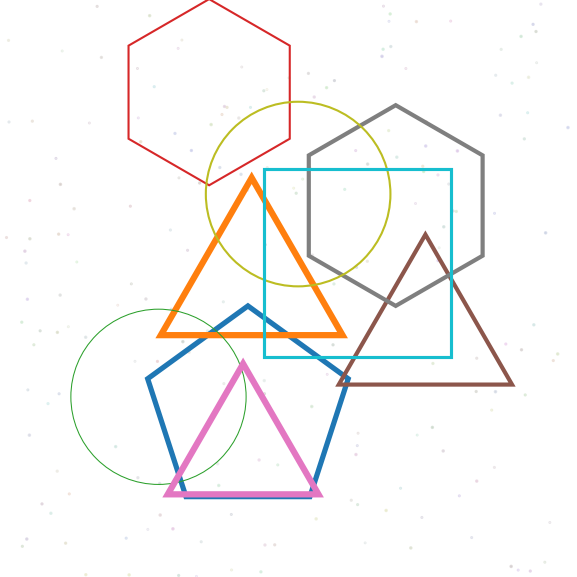[{"shape": "pentagon", "thickness": 2.5, "radius": 0.91, "center": [0.429, 0.287]}, {"shape": "triangle", "thickness": 3, "radius": 0.91, "center": [0.436, 0.51]}, {"shape": "circle", "thickness": 0.5, "radius": 0.76, "center": [0.274, 0.312]}, {"shape": "hexagon", "thickness": 1, "radius": 0.81, "center": [0.362, 0.839]}, {"shape": "triangle", "thickness": 2, "radius": 0.87, "center": [0.737, 0.42]}, {"shape": "triangle", "thickness": 3, "radius": 0.75, "center": [0.421, 0.218]}, {"shape": "hexagon", "thickness": 2, "radius": 0.87, "center": [0.685, 0.643]}, {"shape": "circle", "thickness": 1, "radius": 0.8, "center": [0.516, 0.663]}, {"shape": "square", "thickness": 1.5, "radius": 0.81, "center": [0.619, 0.544]}]